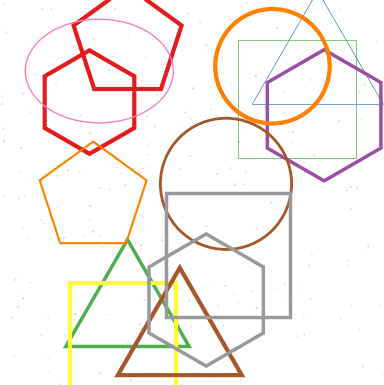[{"shape": "pentagon", "thickness": 3, "radius": 0.74, "center": [0.331, 0.888]}, {"shape": "hexagon", "thickness": 3, "radius": 0.67, "center": [0.232, 0.735]}, {"shape": "triangle", "thickness": 0.5, "radius": 0.98, "center": [0.825, 0.827]}, {"shape": "square", "thickness": 0.5, "radius": 0.76, "center": [0.771, 0.743]}, {"shape": "triangle", "thickness": 2.5, "radius": 0.93, "center": [0.331, 0.193]}, {"shape": "hexagon", "thickness": 2.5, "radius": 0.85, "center": [0.842, 0.701]}, {"shape": "pentagon", "thickness": 1.5, "radius": 0.73, "center": [0.242, 0.486]}, {"shape": "circle", "thickness": 3, "radius": 0.74, "center": [0.708, 0.828]}, {"shape": "square", "thickness": 3, "radius": 0.69, "center": [0.319, 0.128]}, {"shape": "circle", "thickness": 2, "radius": 0.85, "center": [0.587, 0.522]}, {"shape": "triangle", "thickness": 3, "radius": 0.93, "center": [0.467, 0.119]}, {"shape": "oval", "thickness": 1, "radius": 0.96, "center": [0.258, 0.815]}, {"shape": "hexagon", "thickness": 2.5, "radius": 0.86, "center": [0.535, 0.221]}, {"shape": "square", "thickness": 2.5, "radius": 0.8, "center": [0.593, 0.338]}]